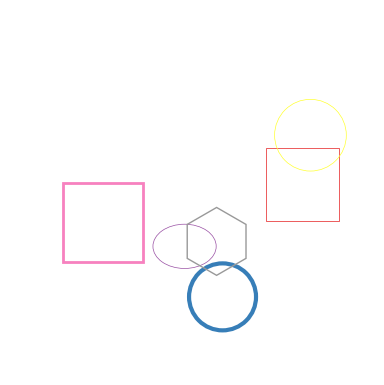[{"shape": "square", "thickness": 0.5, "radius": 0.47, "center": [0.787, 0.521]}, {"shape": "circle", "thickness": 3, "radius": 0.43, "center": [0.578, 0.229]}, {"shape": "oval", "thickness": 0.5, "radius": 0.41, "center": [0.479, 0.36]}, {"shape": "circle", "thickness": 0.5, "radius": 0.47, "center": [0.806, 0.649]}, {"shape": "square", "thickness": 2, "radius": 0.52, "center": [0.268, 0.422]}, {"shape": "hexagon", "thickness": 1, "radius": 0.44, "center": [0.563, 0.373]}]